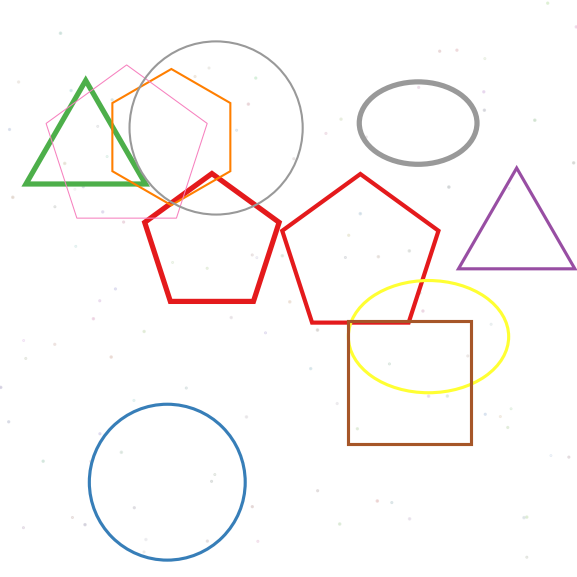[{"shape": "pentagon", "thickness": 2, "radius": 0.71, "center": [0.624, 0.556]}, {"shape": "pentagon", "thickness": 2.5, "radius": 0.61, "center": [0.367, 0.576]}, {"shape": "circle", "thickness": 1.5, "radius": 0.67, "center": [0.29, 0.164]}, {"shape": "triangle", "thickness": 2.5, "radius": 0.6, "center": [0.148, 0.74]}, {"shape": "triangle", "thickness": 1.5, "radius": 0.58, "center": [0.895, 0.592]}, {"shape": "hexagon", "thickness": 1, "radius": 0.59, "center": [0.297, 0.762]}, {"shape": "oval", "thickness": 1.5, "radius": 0.69, "center": [0.742, 0.416]}, {"shape": "square", "thickness": 1.5, "radius": 0.53, "center": [0.709, 0.337]}, {"shape": "pentagon", "thickness": 0.5, "radius": 0.73, "center": [0.219, 0.74]}, {"shape": "oval", "thickness": 2.5, "radius": 0.51, "center": [0.724, 0.786]}, {"shape": "circle", "thickness": 1, "radius": 0.75, "center": [0.374, 0.778]}]